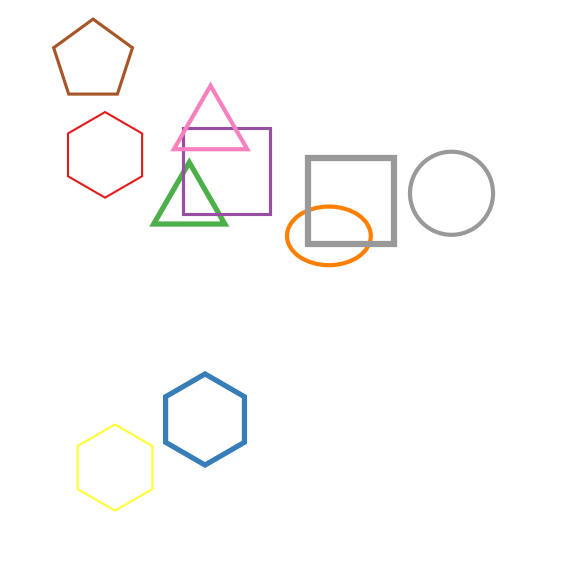[{"shape": "hexagon", "thickness": 1, "radius": 0.37, "center": [0.182, 0.731]}, {"shape": "hexagon", "thickness": 2.5, "radius": 0.39, "center": [0.355, 0.273]}, {"shape": "triangle", "thickness": 2.5, "radius": 0.36, "center": [0.328, 0.647]}, {"shape": "square", "thickness": 1.5, "radius": 0.38, "center": [0.392, 0.703]}, {"shape": "oval", "thickness": 2, "radius": 0.36, "center": [0.57, 0.591]}, {"shape": "hexagon", "thickness": 1, "radius": 0.37, "center": [0.199, 0.19]}, {"shape": "pentagon", "thickness": 1.5, "radius": 0.36, "center": [0.161, 0.894]}, {"shape": "triangle", "thickness": 2, "radius": 0.37, "center": [0.365, 0.777]}, {"shape": "square", "thickness": 3, "radius": 0.37, "center": [0.608, 0.651]}, {"shape": "circle", "thickness": 2, "radius": 0.36, "center": [0.782, 0.664]}]